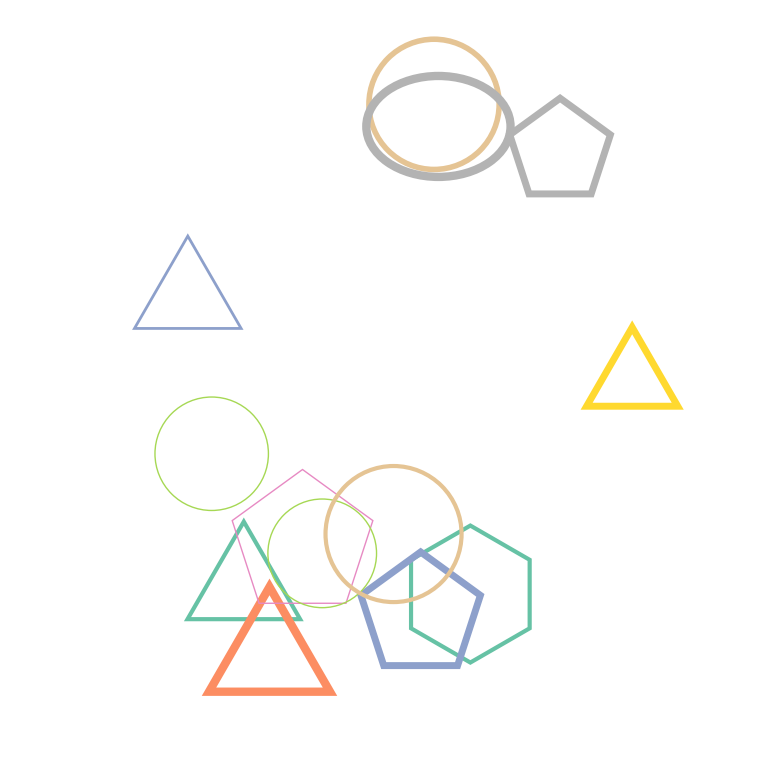[{"shape": "hexagon", "thickness": 1.5, "radius": 0.44, "center": [0.611, 0.228]}, {"shape": "triangle", "thickness": 1.5, "radius": 0.42, "center": [0.317, 0.238]}, {"shape": "triangle", "thickness": 3, "radius": 0.45, "center": [0.35, 0.147]}, {"shape": "triangle", "thickness": 1, "radius": 0.4, "center": [0.244, 0.613]}, {"shape": "pentagon", "thickness": 2.5, "radius": 0.41, "center": [0.546, 0.202]}, {"shape": "pentagon", "thickness": 0.5, "radius": 0.48, "center": [0.393, 0.294]}, {"shape": "circle", "thickness": 0.5, "radius": 0.35, "center": [0.418, 0.281]}, {"shape": "circle", "thickness": 0.5, "radius": 0.37, "center": [0.275, 0.411]}, {"shape": "triangle", "thickness": 2.5, "radius": 0.34, "center": [0.821, 0.507]}, {"shape": "circle", "thickness": 2, "radius": 0.42, "center": [0.564, 0.864]}, {"shape": "circle", "thickness": 1.5, "radius": 0.44, "center": [0.511, 0.306]}, {"shape": "oval", "thickness": 3, "radius": 0.47, "center": [0.569, 0.836]}, {"shape": "pentagon", "thickness": 2.5, "radius": 0.34, "center": [0.727, 0.804]}]